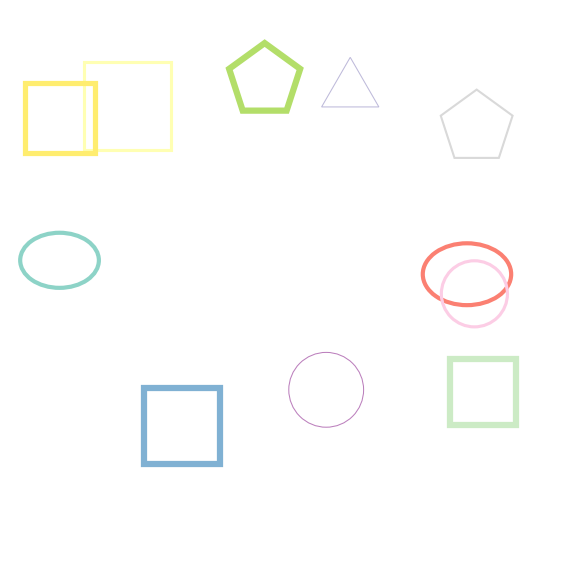[{"shape": "oval", "thickness": 2, "radius": 0.34, "center": [0.103, 0.548]}, {"shape": "square", "thickness": 1.5, "radius": 0.38, "center": [0.221, 0.815]}, {"shape": "triangle", "thickness": 0.5, "radius": 0.29, "center": [0.606, 0.843]}, {"shape": "oval", "thickness": 2, "radius": 0.38, "center": [0.809, 0.524]}, {"shape": "square", "thickness": 3, "radius": 0.33, "center": [0.315, 0.261]}, {"shape": "pentagon", "thickness": 3, "radius": 0.32, "center": [0.458, 0.86]}, {"shape": "circle", "thickness": 1.5, "radius": 0.29, "center": [0.821, 0.49]}, {"shape": "pentagon", "thickness": 1, "radius": 0.33, "center": [0.825, 0.779]}, {"shape": "circle", "thickness": 0.5, "radius": 0.32, "center": [0.565, 0.324]}, {"shape": "square", "thickness": 3, "radius": 0.29, "center": [0.836, 0.32]}, {"shape": "square", "thickness": 2.5, "radius": 0.3, "center": [0.104, 0.795]}]